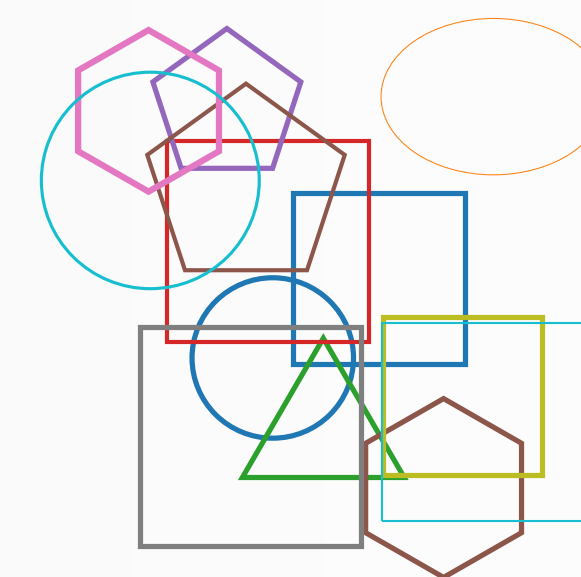[{"shape": "circle", "thickness": 2.5, "radius": 0.69, "center": [0.469, 0.379]}, {"shape": "square", "thickness": 2.5, "radius": 0.74, "center": [0.652, 0.517]}, {"shape": "oval", "thickness": 0.5, "radius": 0.97, "center": [0.849, 0.832]}, {"shape": "triangle", "thickness": 2.5, "radius": 0.8, "center": [0.556, 0.253]}, {"shape": "square", "thickness": 2, "radius": 0.87, "center": [0.461, 0.581]}, {"shape": "pentagon", "thickness": 2.5, "radius": 0.67, "center": [0.39, 0.816]}, {"shape": "pentagon", "thickness": 2, "radius": 0.89, "center": [0.423, 0.676]}, {"shape": "hexagon", "thickness": 2.5, "radius": 0.77, "center": [0.763, 0.154]}, {"shape": "hexagon", "thickness": 3, "radius": 0.7, "center": [0.256, 0.807]}, {"shape": "square", "thickness": 2.5, "radius": 0.95, "center": [0.432, 0.243]}, {"shape": "square", "thickness": 2.5, "radius": 0.68, "center": [0.795, 0.313]}, {"shape": "circle", "thickness": 1.5, "radius": 0.94, "center": [0.259, 0.687]}, {"shape": "square", "thickness": 1, "radius": 0.86, "center": [0.83, 0.269]}]